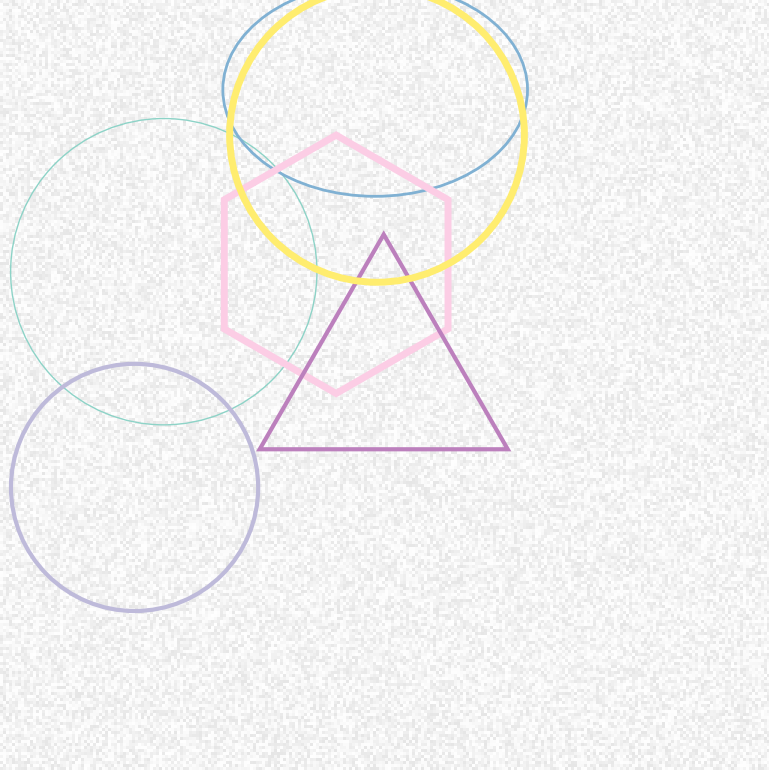[{"shape": "circle", "thickness": 0.5, "radius": 0.99, "center": [0.213, 0.647]}, {"shape": "circle", "thickness": 1.5, "radius": 0.8, "center": [0.175, 0.367]}, {"shape": "oval", "thickness": 1, "radius": 0.99, "center": [0.487, 0.884]}, {"shape": "hexagon", "thickness": 2.5, "radius": 0.84, "center": [0.437, 0.657]}, {"shape": "triangle", "thickness": 1.5, "radius": 0.93, "center": [0.498, 0.51]}, {"shape": "circle", "thickness": 2.5, "radius": 0.96, "center": [0.49, 0.825]}]